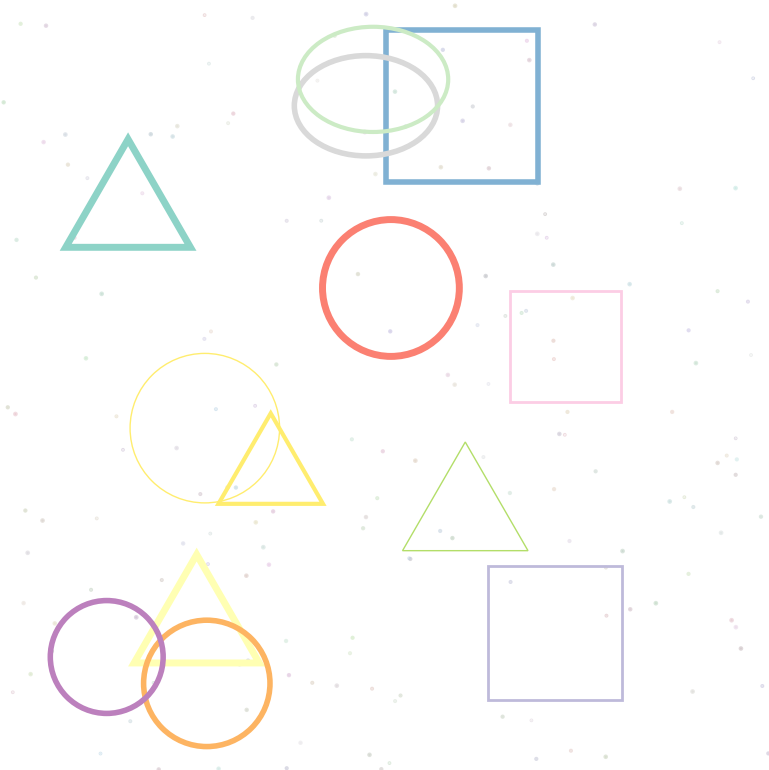[{"shape": "triangle", "thickness": 2.5, "radius": 0.47, "center": [0.166, 0.726]}, {"shape": "triangle", "thickness": 2.5, "radius": 0.47, "center": [0.255, 0.186]}, {"shape": "square", "thickness": 1, "radius": 0.44, "center": [0.721, 0.178]}, {"shape": "circle", "thickness": 2.5, "radius": 0.44, "center": [0.508, 0.626]}, {"shape": "square", "thickness": 2, "radius": 0.5, "center": [0.6, 0.863]}, {"shape": "circle", "thickness": 2, "radius": 0.41, "center": [0.269, 0.112]}, {"shape": "triangle", "thickness": 0.5, "radius": 0.47, "center": [0.604, 0.332]}, {"shape": "square", "thickness": 1, "radius": 0.36, "center": [0.734, 0.55]}, {"shape": "oval", "thickness": 2, "radius": 0.47, "center": [0.475, 0.863]}, {"shape": "circle", "thickness": 2, "radius": 0.37, "center": [0.139, 0.147]}, {"shape": "oval", "thickness": 1.5, "radius": 0.49, "center": [0.484, 0.897]}, {"shape": "circle", "thickness": 0.5, "radius": 0.49, "center": [0.266, 0.444]}, {"shape": "triangle", "thickness": 1.5, "radius": 0.39, "center": [0.352, 0.385]}]